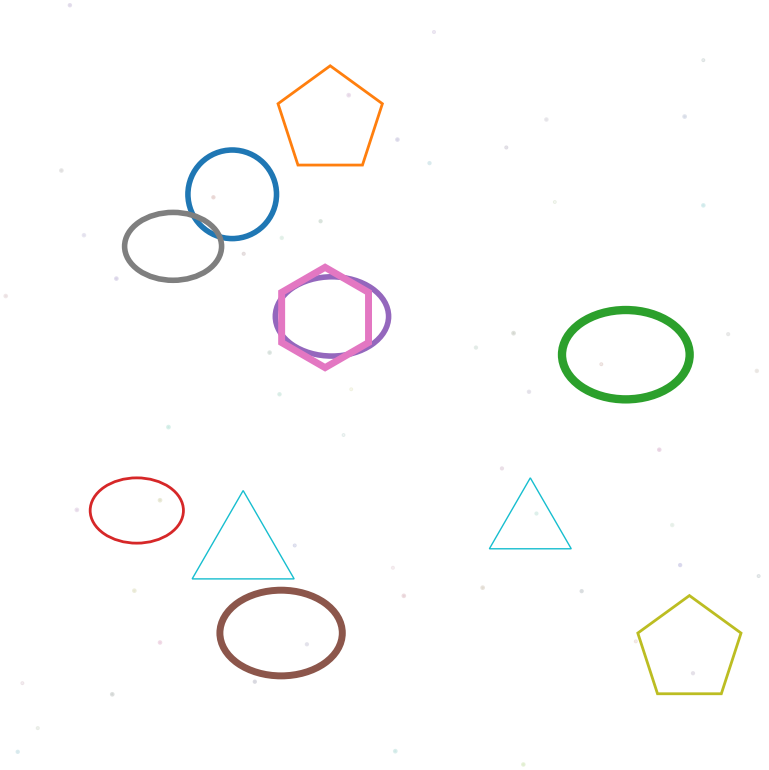[{"shape": "circle", "thickness": 2, "radius": 0.29, "center": [0.302, 0.748]}, {"shape": "pentagon", "thickness": 1, "radius": 0.36, "center": [0.429, 0.843]}, {"shape": "oval", "thickness": 3, "radius": 0.41, "center": [0.813, 0.539]}, {"shape": "oval", "thickness": 1, "radius": 0.3, "center": [0.178, 0.337]}, {"shape": "oval", "thickness": 2, "radius": 0.37, "center": [0.431, 0.589]}, {"shape": "oval", "thickness": 2.5, "radius": 0.4, "center": [0.365, 0.178]}, {"shape": "hexagon", "thickness": 2.5, "radius": 0.33, "center": [0.422, 0.588]}, {"shape": "oval", "thickness": 2, "radius": 0.31, "center": [0.225, 0.68]}, {"shape": "pentagon", "thickness": 1, "radius": 0.35, "center": [0.895, 0.156]}, {"shape": "triangle", "thickness": 0.5, "radius": 0.38, "center": [0.316, 0.286]}, {"shape": "triangle", "thickness": 0.5, "radius": 0.31, "center": [0.689, 0.318]}]